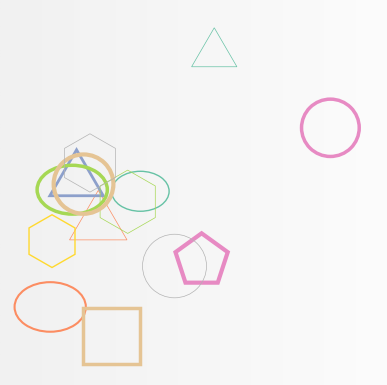[{"shape": "oval", "thickness": 1, "radius": 0.37, "center": [0.362, 0.503]}, {"shape": "triangle", "thickness": 0.5, "radius": 0.34, "center": [0.553, 0.86]}, {"shape": "triangle", "thickness": 0.5, "radius": 0.43, "center": [0.254, 0.42]}, {"shape": "oval", "thickness": 1.5, "radius": 0.46, "center": [0.13, 0.203]}, {"shape": "triangle", "thickness": 2, "radius": 0.4, "center": [0.198, 0.531]}, {"shape": "pentagon", "thickness": 3, "radius": 0.35, "center": [0.52, 0.323]}, {"shape": "circle", "thickness": 2.5, "radius": 0.37, "center": [0.853, 0.668]}, {"shape": "oval", "thickness": 2.5, "radius": 0.45, "center": [0.186, 0.507]}, {"shape": "hexagon", "thickness": 0.5, "radius": 0.41, "center": [0.33, 0.476]}, {"shape": "hexagon", "thickness": 1, "radius": 0.34, "center": [0.134, 0.374]}, {"shape": "square", "thickness": 2.5, "radius": 0.37, "center": [0.287, 0.128]}, {"shape": "circle", "thickness": 3, "radius": 0.39, "center": [0.216, 0.522]}, {"shape": "circle", "thickness": 0.5, "radius": 0.41, "center": [0.45, 0.309]}, {"shape": "hexagon", "thickness": 0.5, "radius": 0.38, "center": [0.232, 0.577]}]